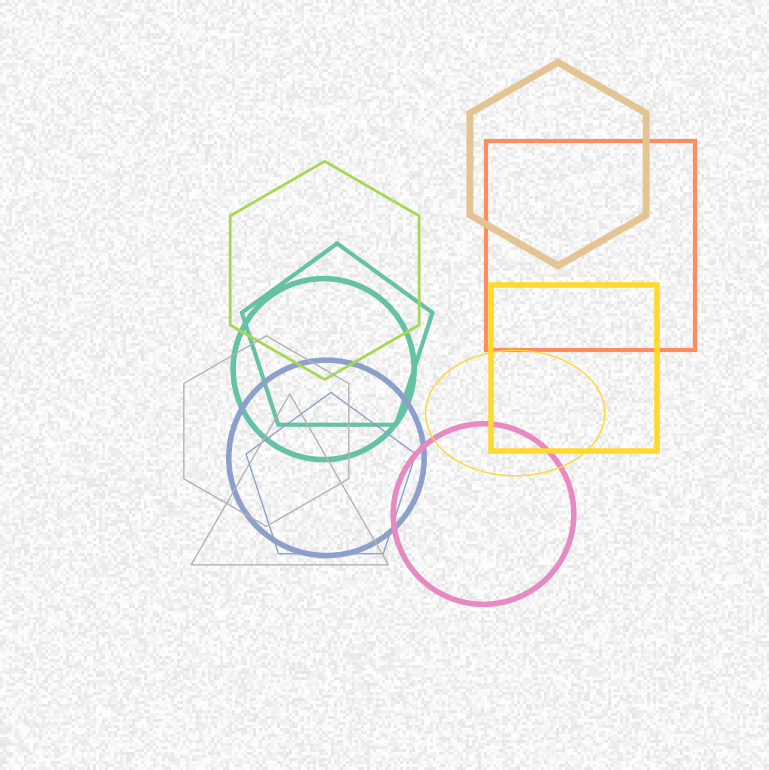[{"shape": "pentagon", "thickness": 1.5, "radius": 0.65, "center": [0.438, 0.554]}, {"shape": "circle", "thickness": 2, "radius": 0.59, "center": [0.42, 0.521]}, {"shape": "square", "thickness": 1.5, "radius": 0.68, "center": [0.767, 0.682]}, {"shape": "circle", "thickness": 2, "radius": 0.63, "center": [0.424, 0.405]}, {"shape": "pentagon", "thickness": 0.5, "radius": 0.58, "center": [0.43, 0.375]}, {"shape": "circle", "thickness": 2, "radius": 0.59, "center": [0.628, 0.332]}, {"shape": "hexagon", "thickness": 1, "radius": 0.71, "center": [0.422, 0.649]}, {"shape": "oval", "thickness": 0.5, "radius": 0.58, "center": [0.669, 0.464]}, {"shape": "square", "thickness": 2, "radius": 0.54, "center": [0.745, 0.522]}, {"shape": "hexagon", "thickness": 2.5, "radius": 0.66, "center": [0.725, 0.787]}, {"shape": "hexagon", "thickness": 0.5, "radius": 0.62, "center": [0.346, 0.44]}, {"shape": "triangle", "thickness": 0.5, "radius": 0.74, "center": [0.376, 0.34]}]